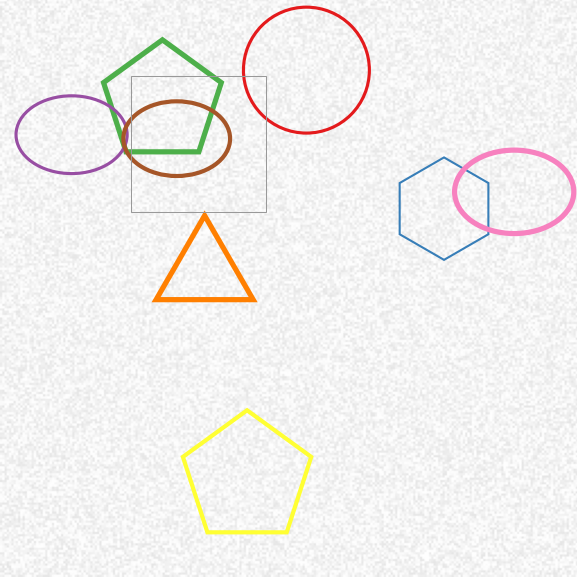[{"shape": "circle", "thickness": 1.5, "radius": 0.55, "center": [0.531, 0.878]}, {"shape": "hexagon", "thickness": 1, "radius": 0.44, "center": [0.769, 0.638]}, {"shape": "pentagon", "thickness": 2.5, "radius": 0.54, "center": [0.281, 0.823]}, {"shape": "oval", "thickness": 1.5, "radius": 0.48, "center": [0.124, 0.766]}, {"shape": "triangle", "thickness": 2.5, "radius": 0.49, "center": [0.354, 0.529]}, {"shape": "pentagon", "thickness": 2, "radius": 0.58, "center": [0.428, 0.172]}, {"shape": "oval", "thickness": 2, "radius": 0.46, "center": [0.306, 0.759]}, {"shape": "oval", "thickness": 2.5, "radius": 0.52, "center": [0.89, 0.667]}, {"shape": "square", "thickness": 0.5, "radius": 0.59, "center": [0.344, 0.75]}]